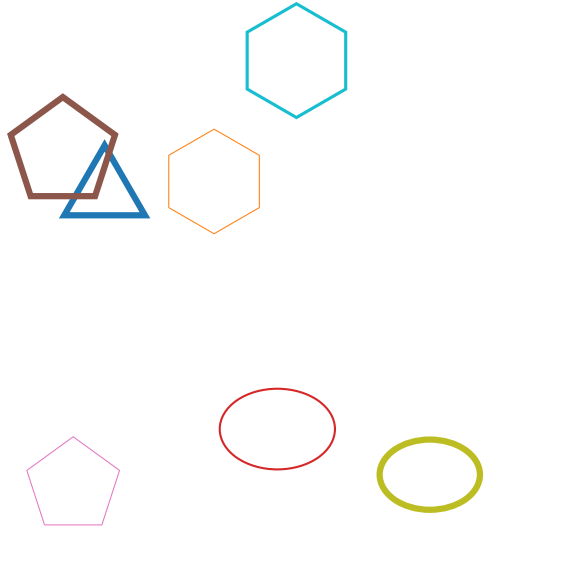[{"shape": "triangle", "thickness": 3, "radius": 0.4, "center": [0.181, 0.667]}, {"shape": "hexagon", "thickness": 0.5, "radius": 0.45, "center": [0.371, 0.685]}, {"shape": "oval", "thickness": 1, "radius": 0.5, "center": [0.48, 0.256]}, {"shape": "pentagon", "thickness": 3, "radius": 0.47, "center": [0.109, 0.736]}, {"shape": "pentagon", "thickness": 0.5, "radius": 0.42, "center": [0.127, 0.158]}, {"shape": "oval", "thickness": 3, "radius": 0.43, "center": [0.744, 0.177]}, {"shape": "hexagon", "thickness": 1.5, "radius": 0.49, "center": [0.513, 0.894]}]